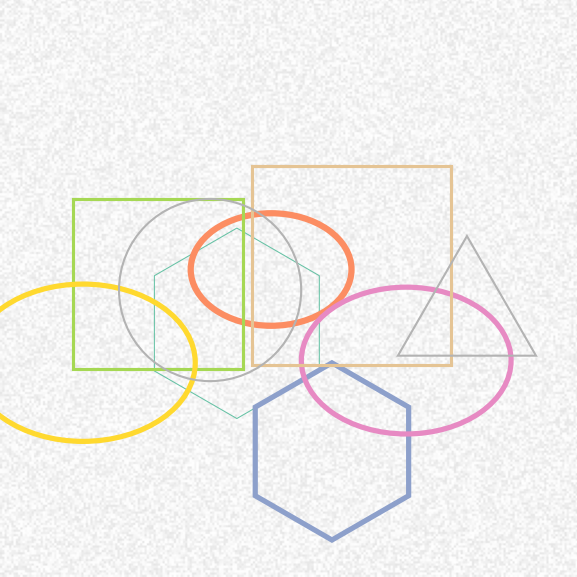[{"shape": "hexagon", "thickness": 0.5, "radius": 0.82, "center": [0.41, 0.439]}, {"shape": "oval", "thickness": 3, "radius": 0.7, "center": [0.469, 0.532]}, {"shape": "hexagon", "thickness": 2.5, "radius": 0.77, "center": [0.575, 0.217]}, {"shape": "oval", "thickness": 2.5, "radius": 0.91, "center": [0.703, 0.375]}, {"shape": "square", "thickness": 1.5, "radius": 0.73, "center": [0.273, 0.507]}, {"shape": "oval", "thickness": 2.5, "radius": 0.97, "center": [0.144, 0.371]}, {"shape": "square", "thickness": 1.5, "radius": 0.86, "center": [0.608, 0.539]}, {"shape": "triangle", "thickness": 1, "radius": 0.69, "center": [0.809, 0.452]}, {"shape": "circle", "thickness": 1, "radius": 0.79, "center": [0.364, 0.497]}]